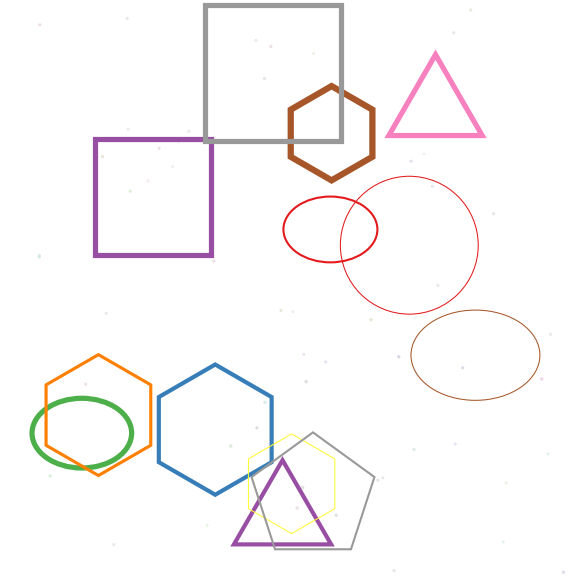[{"shape": "oval", "thickness": 1, "radius": 0.41, "center": [0.572, 0.602]}, {"shape": "circle", "thickness": 0.5, "radius": 0.6, "center": [0.709, 0.575]}, {"shape": "hexagon", "thickness": 2, "radius": 0.56, "center": [0.373, 0.255]}, {"shape": "oval", "thickness": 2.5, "radius": 0.43, "center": [0.142, 0.249]}, {"shape": "square", "thickness": 2.5, "radius": 0.5, "center": [0.265, 0.658]}, {"shape": "triangle", "thickness": 2, "radius": 0.49, "center": [0.489, 0.105]}, {"shape": "hexagon", "thickness": 1.5, "radius": 0.52, "center": [0.17, 0.28]}, {"shape": "hexagon", "thickness": 0.5, "radius": 0.43, "center": [0.505, 0.161]}, {"shape": "oval", "thickness": 0.5, "radius": 0.56, "center": [0.823, 0.384]}, {"shape": "hexagon", "thickness": 3, "radius": 0.41, "center": [0.574, 0.768]}, {"shape": "triangle", "thickness": 2.5, "radius": 0.47, "center": [0.754, 0.811]}, {"shape": "pentagon", "thickness": 1, "radius": 0.56, "center": [0.542, 0.139]}, {"shape": "square", "thickness": 2.5, "radius": 0.59, "center": [0.473, 0.873]}]